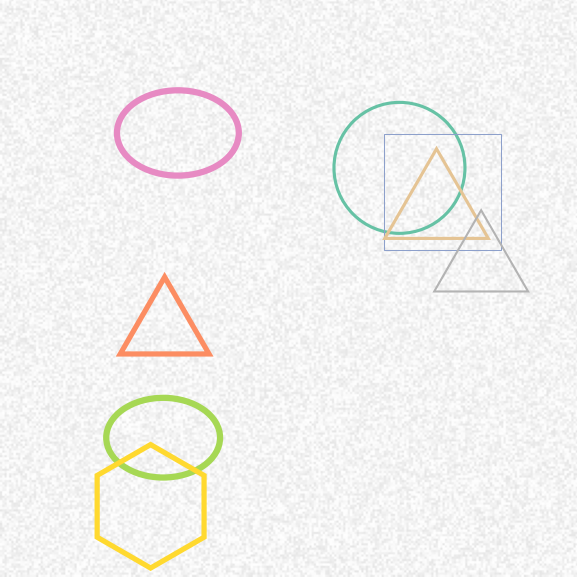[{"shape": "circle", "thickness": 1.5, "radius": 0.57, "center": [0.692, 0.708]}, {"shape": "triangle", "thickness": 2.5, "radius": 0.44, "center": [0.285, 0.431]}, {"shape": "square", "thickness": 0.5, "radius": 0.51, "center": [0.766, 0.667]}, {"shape": "oval", "thickness": 3, "radius": 0.53, "center": [0.308, 0.769]}, {"shape": "oval", "thickness": 3, "radius": 0.49, "center": [0.283, 0.241]}, {"shape": "hexagon", "thickness": 2.5, "radius": 0.53, "center": [0.261, 0.122]}, {"shape": "triangle", "thickness": 1.5, "radius": 0.52, "center": [0.756, 0.638]}, {"shape": "triangle", "thickness": 1, "radius": 0.47, "center": [0.833, 0.541]}]